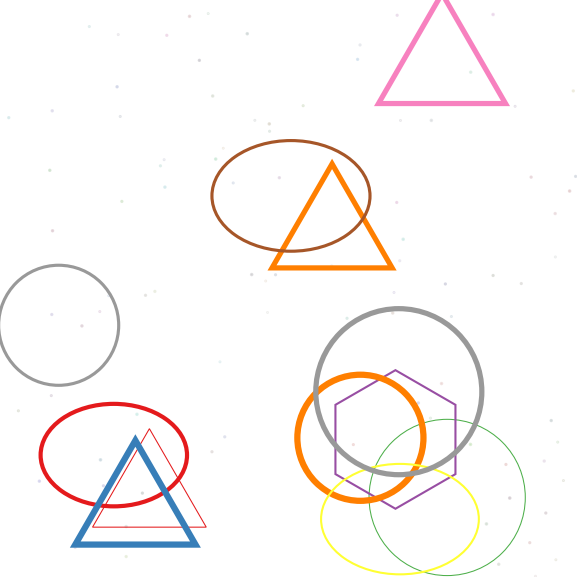[{"shape": "oval", "thickness": 2, "radius": 0.63, "center": [0.197, 0.211]}, {"shape": "triangle", "thickness": 0.5, "radius": 0.57, "center": [0.259, 0.143]}, {"shape": "triangle", "thickness": 3, "radius": 0.6, "center": [0.234, 0.116]}, {"shape": "circle", "thickness": 0.5, "radius": 0.68, "center": [0.774, 0.138]}, {"shape": "hexagon", "thickness": 1, "radius": 0.6, "center": [0.685, 0.238]}, {"shape": "circle", "thickness": 3, "radius": 0.55, "center": [0.624, 0.241]}, {"shape": "triangle", "thickness": 2.5, "radius": 0.6, "center": [0.575, 0.595]}, {"shape": "oval", "thickness": 1, "radius": 0.68, "center": [0.693, 0.1]}, {"shape": "oval", "thickness": 1.5, "radius": 0.68, "center": [0.504, 0.66]}, {"shape": "triangle", "thickness": 2.5, "radius": 0.63, "center": [0.765, 0.883]}, {"shape": "circle", "thickness": 1.5, "radius": 0.52, "center": [0.102, 0.436]}, {"shape": "circle", "thickness": 2.5, "radius": 0.72, "center": [0.691, 0.321]}]